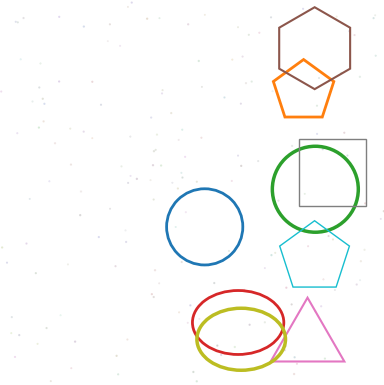[{"shape": "circle", "thickness": 2, "radius": 0.49, "center": [0.532, 0.411]}, {"shape": "pentagon", "thickness": 2, "radius": 0.41, "center": [0.789, 0.763]}, {"shape": "circle", "thickness": 2.5, "radius": 0.56, "center": [0.819, 0.508]}, {"shape": "oval", "thickness": 2, "radius": 0.59, "center": [0.619, 0.162]}, {"shape": "hexagon", "thickness": 1.5, "radius": 0.53, "center": [0.817, 0.875]}, {"shape": "triangle", "thickness": 1.5, "radius": 0.55, "center": [0.799, 0.116]}, {"shape": "square", "thickness": 1, "radius": 0.43, "center": [0.863, 0.551]}, {"shape": "oval", "thickness": 2.5, "radius": 0.58, "center": [0.626, 0.119]}, {"shape": "pentagon", "thickness": 1, "radius": 0.48, "center": [0.817, 0.331]}]